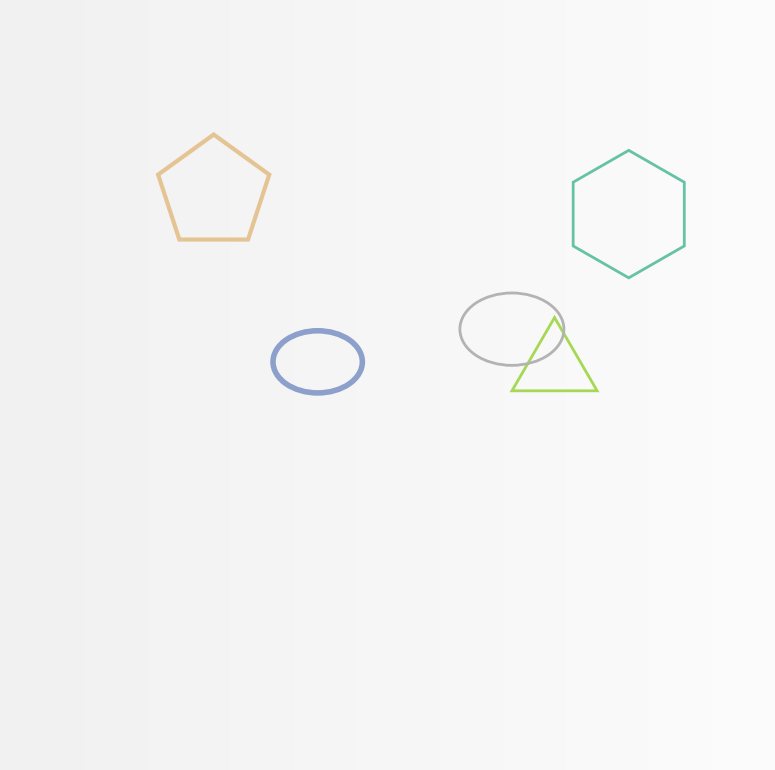[{"shape": "hexagon", "thickness": 1, "radius": 0.41, "center": [0.811, 0.722]}, {"shape": "oval", "thickness": 2, "radius": 0.29, "center": [0.41, 0.53]}, {"shape": "triangle", "thickness": 1, "radius": 0.32, "center": [0.716, 0.524]}, {"shape": "pentagon", "thickness": 1.5, "radius": 0.38, "center": [0.276, 0.75]}, {"shape": "oval", "thickness": 1, "radius": 0.34, "center": [0.661, 0.573]}]